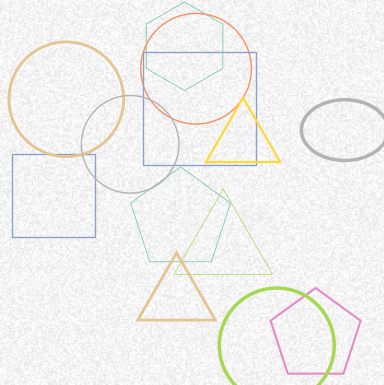[{"shape": "pentagon", "thickness": 0.5, "radius": 0.68, "center": [0.469, 0.43]}, {"shape": "hexagon", "thickness": 0.5, "radius": 0.57, "center": [0.479, 0.88]}, {"shape": "circle", "thickness": 1, "radius": 0.72, "center": [0.509, 0.821]}, {"shape": "square", "thickness": 1, "radius": 0.54, "center": [0.138, 0.493]}, {"shape": "square", "thickness": 1, "radius": 0.73, "center": [0.519, 0.718]}, {"shape": "pentagon", "thickness": 1.5, "radius": 0.61, "center": [0.82, 0.129]}, {"shape": "circle", "thickness": 2.5, "radius": 0.75, "center": [0.719, 0.103]}, {"shape": "triangle", "thickness": 0.5, "radius": 0.74, "center": [0.58, 0.361]}, {"shape": "triangle", "thickness": 1.5, "radius": 0.56, "center": [0.631, 0.635]}, {"shape": "circle", "thickness": 2, "radius": 0.75, "center": [0.172, 0.742]}, {"shape": "triangle", "thickness": 2, "radius": 0.58, "center": [0.459, 0.227]}, {"shape": "oval", "thickness": 2.5, "radius": 0.56, "center": [0.896, 0.662]}, {"shape": "circle", "thickness": 1, "radius": 0.63, "center": [0.338, 0.625]}]